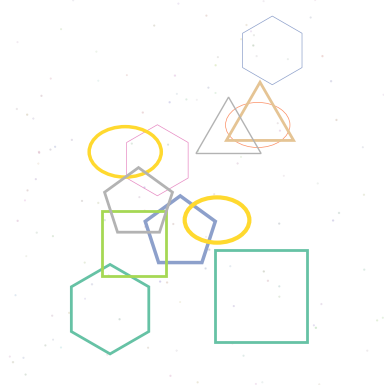[{"shape": "hexagon", "thickness": 2, "radius": 0.58, "center": [0.286, 0.197]}, {"shape": "square", "thickness": 2, "radius": 0.6, "center": [0.678, 0.232]}, {"shape": "oval", "thickness": 0.5, "radius": 0.42, "center": [0.669, 0.675]}, {"shape": "hexagon", "thickness": 0.5, "radius": 0.45, "center": [0.707, 0.869]}, {"shape": "pentagon", "thickness": 2.5, "radius": 0.48, "center": [0.468, 0.395]}, {"shape": "hexagon", "thickness": 0.5, "radius": 0.46, "center": [0.409, 0.584]}, {"shape": "square", "thickness": 2, "radius": 0.42, "center": [0.348, 0.367]}, {"shape": "oval", "thickness": 2.5, "radius": 0.47, "center": [0.325, 0.606]}, {"shape": "oval", "thickness": 3, "radius": 0.42, "center": [0.564, 0.429]}, {"shape": "triangle", "thickness": 2, "radius": 0.5, "center": [0.675, 0.686]}, {"shape": "pentagon", "thickness": 2, "radius": 0.46, "center": [0.36, 0.472]}, {"shape": "triangle", "thickness": 1, "radius": 0.49, "center": [0.594, 0.65]}]